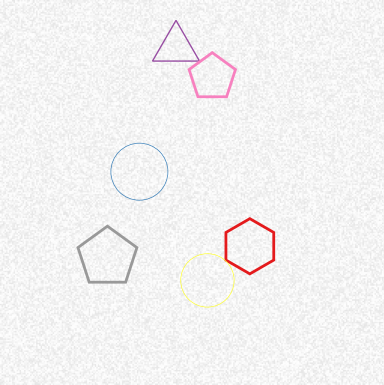[{"shape": "hexagon", "thickness": 2, "radius": 0.36, "center": [0.649, 0.36]}, {"shape": "circle", "thickness": 0.5, "radius": 0.37, "center": [0.362, 0.554]}, {"shape": "triangle", "thickness": 1, "radius": 0.35, "center": [0.457, 0.877]}, {"shape": "circle", "thickness": 0.5, "radius": 0.35, "center": [0.539, 0.272]}, {"shape": "pentagon", "thickness": 2, "radius": 0.32, "center": [0.551, 0.8]}, {"shape": "pentagon", "thickness": 2, "radius": 0.4, "center": [0.279, 0.332]}]